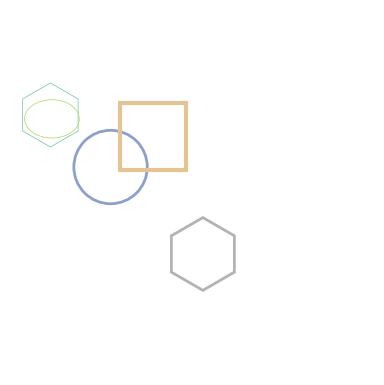[{"shape": "hexagon", "thickness": 0.5, "radius": 0.42, "center": [0.131, 0.701]}, {"shape": "circle", "thickness": 2, "radius": 0.48, "center": [0.287, 0.566]}, {"shape": "oval", "thickness": 0.5, "radius": 0.35, "center": [0.135, 0.691]}, {"shape": "square", "thickness": 3, "radius": 0.43, "center": [0.397, 0.644]}, {"shape": "hexagon", "thickness": 2, "radius": 0.47, "center": [0.527, 0.34]}]